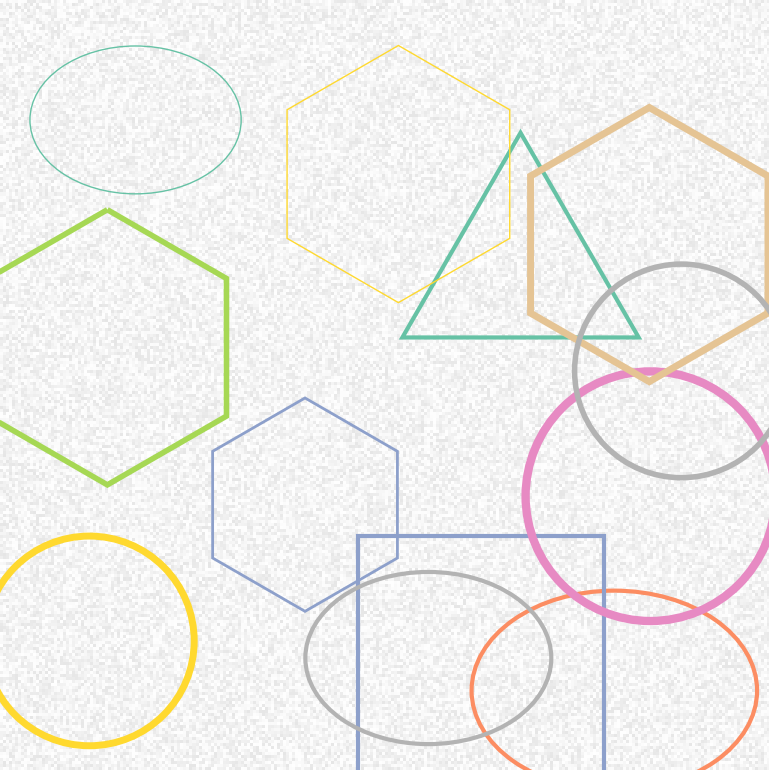[{"shape": "triangle", "thickness": 1.5, "radius": 0.89, "center": [0.676, 0.65]}, {"shape": "oval", "thickness": 0.5, "radius": 0.69, "center": [0.176, 0.844]}, {"shape": "oval", "thickness": 1.5, "radius": 0.93, "center": [0.798, 0.103]}, {"shape": "square", "thickness": 1.5, "radius": 0.8, "center": [0.624, 0.144]}, {"shape": "hexagon", "thickness": 1, "radius": 0.69, "center": [0.396, 0.345]}, {"shape": "circle", "thickness": 3, "radius": 0.81, "center": [0.845, 0.356]}, {"shape": "hexagon", "thickness": 2, "radius": 0.89, "center": [0.139, 0.549]}, {"shape": "hexagon", "thickness": 0.5, "radius": 0.83, "center": [0.517, 0.774]}, {"shape": "circle", "thickness": 2.5, "radius": 0.68, "center": [0.116, 0.168]}, {"shape": "hexagon", "thickness": 2.5, "radius": 0.89, "center": [0.843, 0.682]}, {"shape": "circle", "thickness": 2, "radius": 0.69, "center": [0.885, 0.518]}, {"shape": "oval", "thickness": 1.5, "radius": 0.8, "center": [0.556, 0.145]}]